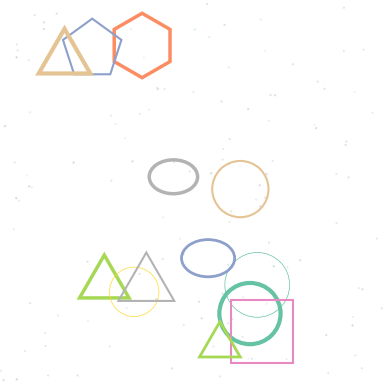[{"shape": "circle", "thickness": 0.5, "radius": 0.42, "center": [0.668, 0.26]}, {"shape": "circle", "thickness": 3, "radius": 0.4, "center": [0.649, 0.186]}, {"shape": "hexagon", "thickness": 2.5, "radius": 0.42, "center": [0.369, 0.882]}, {"shape": "pentagon", "thickness": 1.5, "radius": 0.4, "center": [0.239, 0.872]}, {"shape": "oval", "thickness": 2, "radius": 0.34, "center": [0.54, 0.329]}, {"shape": "square", "thickness": 1.5, "radius": 0.41, "center": [0.68, 0.139]}, {"shape": "triangle", "thickness": 2, "radius": 0.31, "center": [0.571, 0.103]}, {"shape": "triangle", "thickness": 2.5, "radius": 0.37, "center": [0.271, 0.263]}, {"shape": "circle", "thickness": 0.5, "radius": 0.32, "center": [0.349, 0.242]}, {"shape": "triangle", "thickness": 3, "radius": 0.39, "center": [0.168, 0.848]}, {"shape": "circle", "thickness": 1.5, "radius": 0.37, "center": [0.624, 0.509]}, {"shape": "triangle", "thickness": 1.5, "radius": 0.42, "center": [0.38, 0.26]}, {"shape": "oval", "thickness": 2.5, "radius": 0.31, "center": [0.45, 0.541]}]